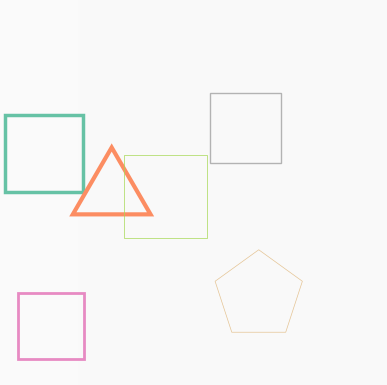[{"shape": "square", "thickness": 2.5, "radius": 0.5, "center": [0.114, 0.602]}, {"shape": "triangle", "thickness": 3, "radius": 0.58, "center": [0.288, 0.501]}, {"shape": "square", "thickness": 2, "radius": 0.43, "center": [0.132, 0.153]}, {"shape": "square", "thickness": 0.5, "radius": 0.54, "center": [0.428, 0.49]}, {"shape": "pentagon", "thickness": 0.5, "radius": 0.59, "center": [0.668, 0.233]}, {"shape": "square", "thickness": 1, "radius": 0.46, "center": [0.633, 0.668]}]